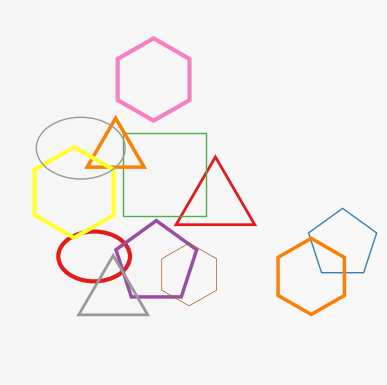[{"shape": "triangle", "thickness": 2, "radius": 0.59, "center": [0.556, 0.475]}, {"shape": "oval", "thickness": 3, "radius": 0.46, "center": [0.243, 0.334]}, {"shape": "pentagon", "thickness": 1, "radius": 0.46, "center": [0.884, 0.366]}, {"shape": "square", "thickness": 1, "radius": 0.54, "center": [0.424, 0.546]}, {"shape": "pentagon", "thickness": 2.5, "radius": 0.55, "center": [0.403, 0.317]}, {"shape": "triangle", "thickness": 2.5, "radius": 0.42, "center": [0.298, 0.608]}, {"shape": "hexagon", "thickness": 2.5, "radius": 0.49, "center": [0.803, 0.282]}, {"shape": "hexagon", "thickness": 3, "radius": 0.59, "center": [0.191, 0.5]}, {"shape": "hexagon", "thickness": 0.5, "radius": 0.41, "center": [0.488, 0.287]}, {"shape": "hexagon", "thickness": 3, "radius": 0.53, "center": [0.396, 0.793]}, {"shape": "oval", "thickness": 1, "radius": 0.57, "center": [0.208, 0.615]}, {"shape": "triangle", "thickness": 2, "radius": 0.51, "center": [0.292, 0.234]}]